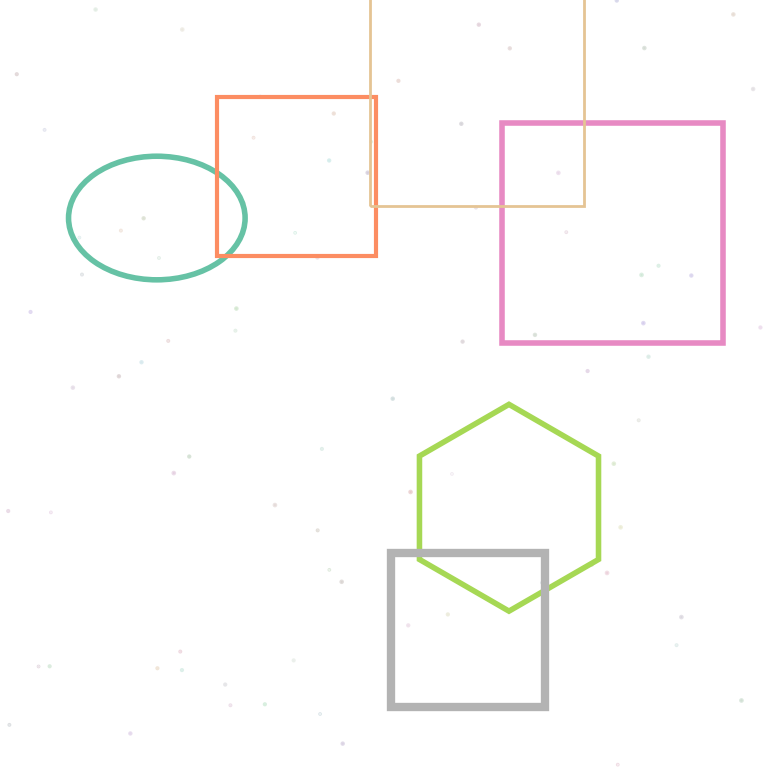[{"shape": "oval", "thickness": 2, "radius": 0.57, "center": [0.204, 0.717]}, {"shape": "square", "thickness": 1.5, "radius": 0.52, "center": [0.385, 0.77]}, {"shape": "square", "thickness": 2, "radius": 0.72, "center": [0.796, 0.697]}, {"shape": "hexagon", "thickness": 2, "radius": 0.67, "center": [0.661, 0.341]}, {"shape": "square", "thickness": 1, "radius": 0.69, "center": [0.619, 0.871]}, {"shape": "square", "thickness": 3, "radius": 0.5, "center": [0.608, 0.182]}]